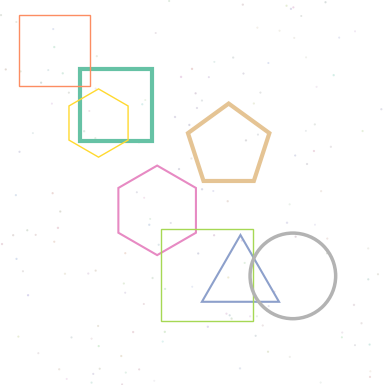[{"shape": "square", "thickness": 3, "radius": 0.47, "center": [0.301, 0.728]}, {"shape": "square", "thickness": 1, "radius": 0.46, "center": [0.141, 0.87]}, {"shape": "triangle", "thickness": 1.5, "radius": 0.58, "center": [0.625, 0.274]}, {"shape": "hexagon", "thickness": 1.5, "radius": 0.58, "center": [0.408, 0.454]}, {"shape": "square", "thickness": 1, "radius": 0.6, "center": [0.537, 0.286]}, {"shape": "hexagon", "thickness": 1, "radius": 0.44, "center": [0.256, 0.68]}, {"shape": "pentagon", "thickness": 3, "radius": 0.56, "center": [0.594, 0.62]}, {"shape": "circle", "thickness": 2.5, "radius": 0.56, "center": [0.761, 0.283]}]